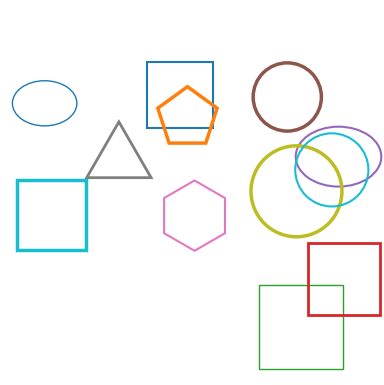[{"shape": "square", "thickness": 1.5, "radius": 0.43, "center": [0.467, 0.754]}, {"shape": "oval", "thickness": 1, "radius": 0.42, "center": [0.116, 0.732]}, {"shape": "pentagon", "thickness": 2.5, "radius": 0.41, "center": [0.487, 0.694]}, {"shape": "square", "thickness": 1, "radius": 0.55, "center": [0.782, 0.151]}, {"shape": "square", "thickness": 2, "radius": 0.47, "center": [0.893, 0.276]}, {"shape": "oval", "thickness": 1.5, "radius": 0.56, "center": [0.879, 0.593]}, {"shape": "circle", "thickness": 2.5, "radius": 0.44, "center": [0.746, 0.748]}, {"shape": "hexagon", "thickness": 1.5, "radius": 0.46, "center": [0.505, 0.44]}, {"shape": "triangle", "thickness": 2, "radius": 0.48, "center": [0.309, 0.587]}, {"shape": "circle", "thickness": 2.5, "radius": 0.59, "center": [0.77, 0.503]}, {"shape": "circle", "thickness": 1.5, "radius": 0.47, "center": [0.862, 0.559]}, {"shape": "square", "thickness": 2.5, "radius": 0.45, "center": [0.134, 0.442]}]